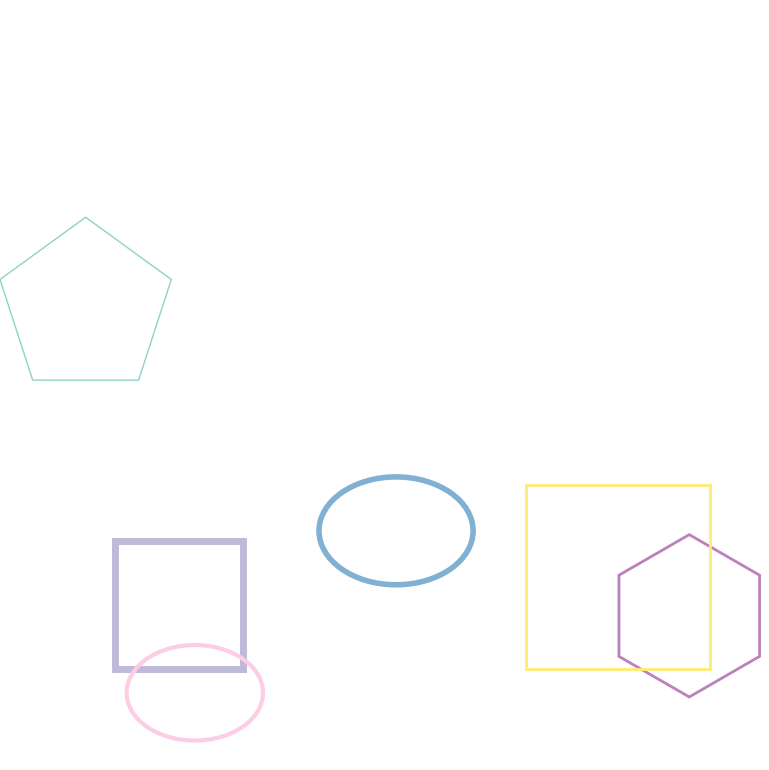[{"shape": "pentagon", "thickness": 0.5, "radius": 0.58, "center": [0.111, 0.601]}, {"shape": "square", "thickness": 2.5, "radius": 0.41, "center": [0.232, 0.214]}, {"shape": "oval", "thickness": 2, "radius": 0.5, "center": [0.514, 0.311]}, {"shape": "oval", "thickness": 1.5, "radius": 0.44, "center": [0.253, 0.1]}, {"shape": "hexagon", "thickness": 1, "radius": 0.53, "center": [0.895, 0.2]}, {"shape": "square", "thickness": 1, "radius": 0.6, "center": [0.802, 0.251]}]